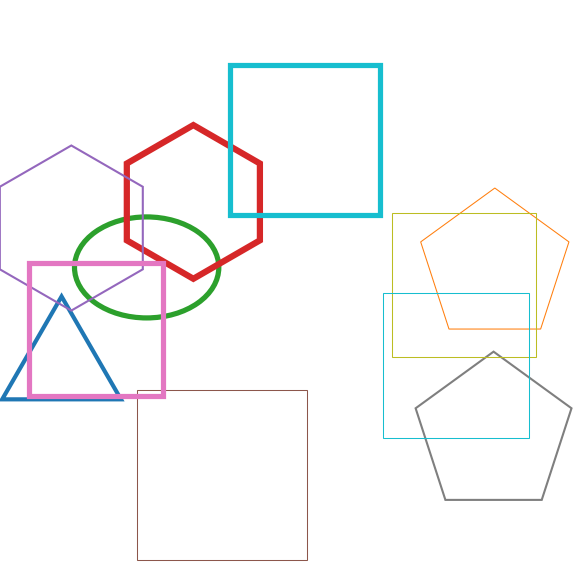[{"shape": "triangle", "thickness": 2, "radius": 0.59, "center": [0.107, 0.367]}, {"shape": "pentagon", "thickness": 0.5, "radius": 0.67, "center": [0.857, 0.539]}, {"shape": "oval", "thickness": 2.5, "radius": 0.62, "center": [0.254, 0.536]}, {"shape": "hexagon", "thickness": 3, "radius": 0.67, "center": [0.335, 0.649]}, {"shape": "hexagon", "thickness": 1, "radius": 0.71, "center": [0.124, 0.604]}, {"shape": "square", "thickness": 0.5, "radius": 0.74, "center": [0.385, 0.177]}, {"shape": "square", "thickness": 2.5, "radius": 0.58, "center": [0.166, 0.429]}, {"shape": "pentagon", "thickness": 1, "radius": 0.71, "center": [0.855, 0.248]}, {"shape": "square", "thickness": 0.5, "radius": 0.62, "center": [0.803, 0.506]}, {"shape": "square", "thickness": 2.5, "radius": 0.65, "center": [0.528, 0.757]}, {"shape": "square", "thickness": 0.5, "radius": 0.63, "center": [0.79, 0.366]}]